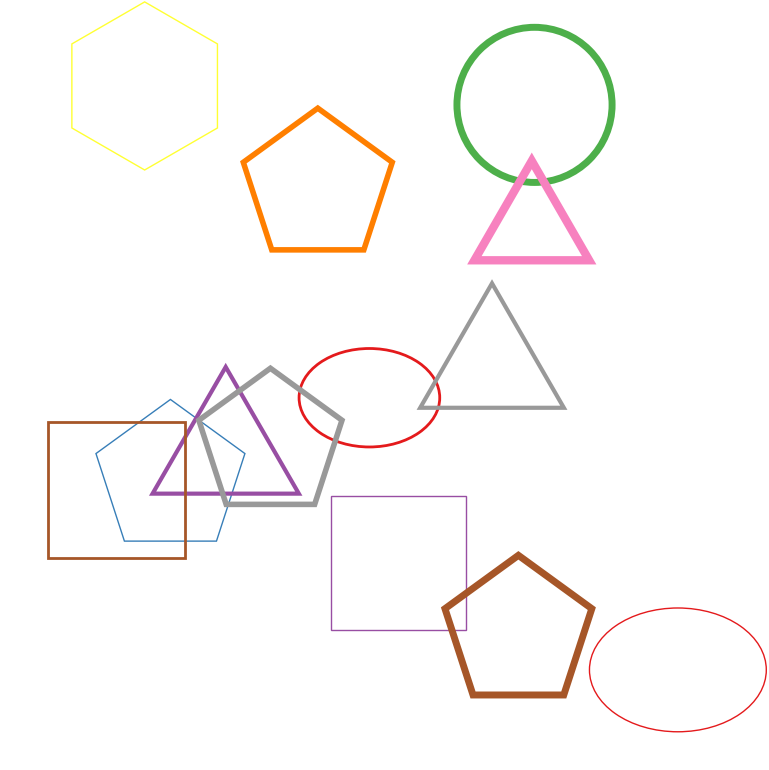[{"shape": "oval", "thickness": 1, "radius": 0.46, "center": [0.48, 0.483]}, {"shape": "oval", "thickness": 0.5, "radius": 0.57, "center": [0.88, 0.13]}, {"shape": "pentagon", "thickness": 0.5, "radius": 0.51, "center": [0.221, 0.38]}, {"shape": "circle", "thickness": 2.5, "radius": 0.5, "center": [0.694, 0.864]}, {"shape": "square", "thickness": 0.5, "radius": 0.44, "center": [0.517, 0.269]}, {"shape": "triangle", "thickness": 1.5, "radius": 0.55, "center": [0.293, 0.414]}, {"shape": "pentagon", "thickness": 2, "radius": 0.51, "center": [0.413, 0.758]}, {"shape": "hexagon", "thickness": 0.5, "radius": 0.55, "center": [0.188, 0.888]}, {"shape": "pentagon", "thickness": 2.5, "radius": 0.5, "center": [0.673, 0.179]}, {"shape": "square", "thickness": 1, "radius": 0.44, "center": [0.151, 0.364]}, {"shape": "triangle", "thickness": 3, "radius": 0.43, "center": [0.691, 0.705]}, {"shape": "triangle", "thickness": 1.5, "radius": 0.54, "center": [0.639, 0.524]}, {"shape": "pentagon", "thickness": 2, "radius": 0.49, "center": [0.351, 0.424]}]